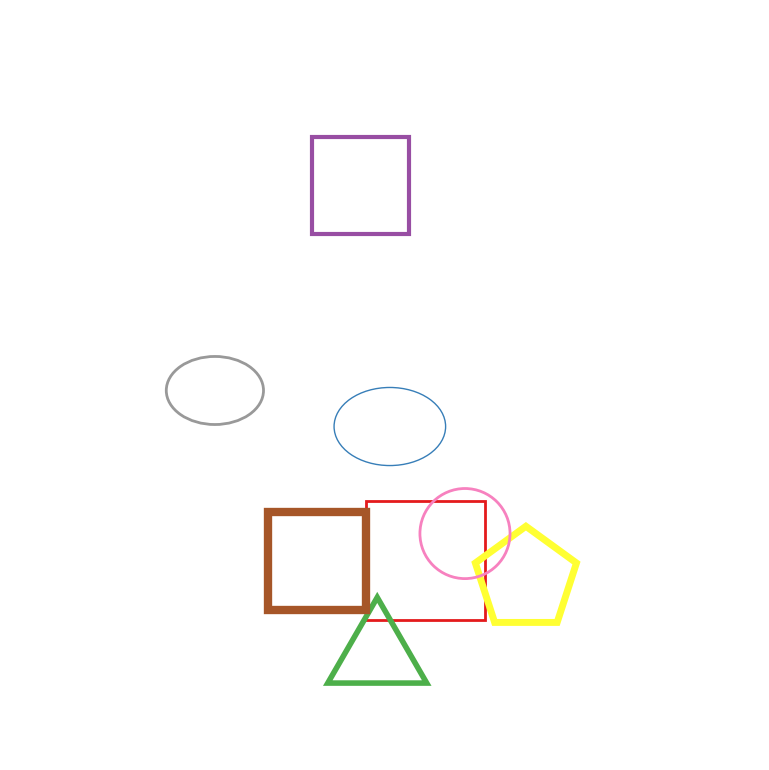[{"shape": "square", "thickness": 1, "radius": 0.39, "center": [0.553, 0.272]}, {"shape": "oval", "thickness": 0.5, "radius": 0.36, "center": [0.506, 0.446]}, {"shape": "triangle", "thickness": 2, "radius": 0.37, "center": [0.49, 0.15]}, {"shape": "square", "thickness": 1.5, "radius": 0.31, "center": [0.468, 0.759]}, {"shape": "pentagon", "thickness": 2.5, "radius": 0.35, "center": [0.683, 0.247]}, {"shape": "square", "thickness": 3, "radius": 0.32, "center": [0.412, 0.272]}, {"shape": "circle", "thickness": 1, "radius": 0.29, "center": [0.604, 0.307]}, {"shape": "oval", "thickness": 1, "radius": 0.32, "center": [0.279, 0.493]}]